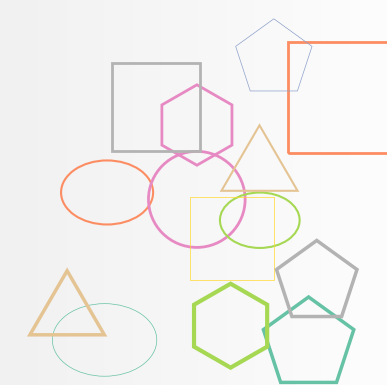[{"shape": "pentagon", "thickness": 2.5, "radius": 0.61, "center": [0.796, 0.106]}, {"shape": "oval", "thickness": 0.5, "radius": 0.67, "center": [0.27, 0.117]}, {"shape": "square", "thickness": 2, "radius": 0.72, "center": [0.887, 0.746]}, {"shape": "oval", "thickness": 1.5, "radius": 0.59, "center": [0.276, 0.5]}, {"shape": "pentagon", "thickness": 0.5, "radius": 0.52, "center": [0.707, 0.848]}, {"shape": "hexagon", "thickness": 2, "radius": 0.52, "center": [0.508, 0.675]}, {"shape": "circle", "thickness": 2, "radius": 0.62, "center": [0.508, 0.482]}, {"shape": "oval", "thickness": 1.5, "radius": 0.51, "center": [0.67, 0.428]}, {"shape": "hexagon", "thickness": 3, "radius": 0.54, "center": [0.595, 0.154]}, {"shape": "square", "thickness": 0.5, "radius": 0.54, "center": [0.598, 0.38]}, {"shape": "triangle", "thickness": 2.5, "radius": 0.55, "center": [0.173, 0.186]}, {"shape": "triangle", "thickness": 1.5, "radius": 0.57, "center": [0.67, 0.561]}, {"shape": "pentagon", "thickness": 2.5, "radius": 0.55, "center": [0.817, 0.266]}, {"shape": "square", "thickness": 2, "radius": 0.57, "center": [0.402, 0.722]}]